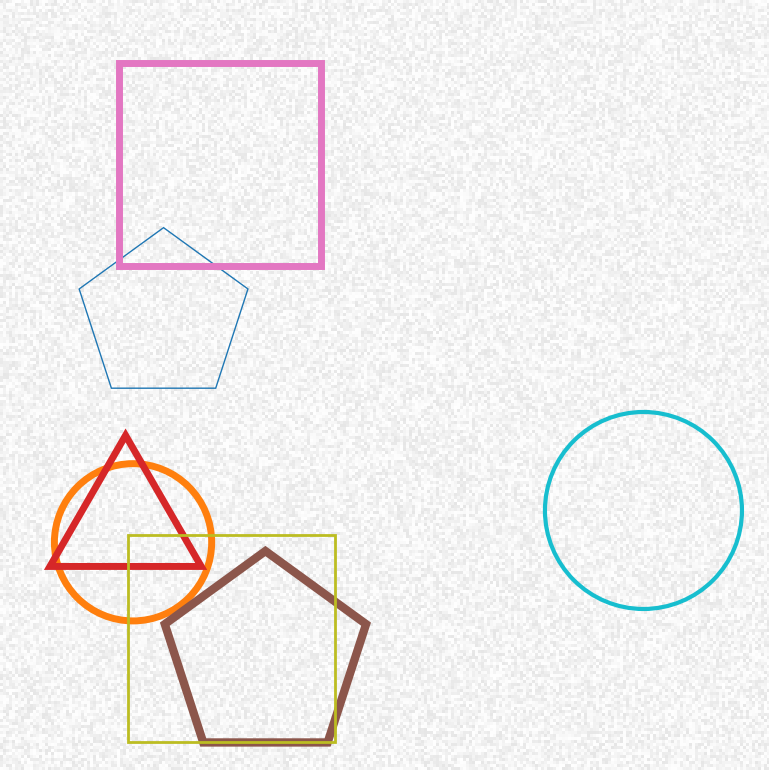[{"shape": "pentagon", "thickness": 0.5, "radius": 0.58, "center": [0.212, 0.589]}, {"shape": "circle", "thickness": 2.5, "radius": 0.51, "center": [0.173, 0.296]}, {"shape": "triangle", "thickness": 2.5, "radius": 0.57, "center": [0.163, 0.321]}, {"shape": "pentagon", "thickness": 3, "radius": 0.69, "center": [0.345, 0.147]}, {"shape": "square", "thickness": 2.5, "radius": 0.66, "center": [0.286, 0.786]}, {"shape": "square", "thickness": 1, "radius": 0.67, "center": [0.301, 0.171]}, {"shape": "circle", "thickness": 1.5, "radius": 0.64, "center": [0.836, 0.337]}]